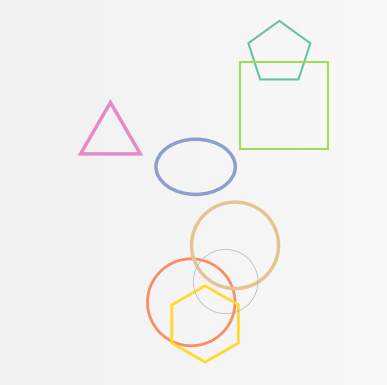[{"shape": "pentagon", "thickness": 1.5, "radius": 0.42, "center": [0.721, 0.862]}, {"shape": "circle", "thickness": 2, "radius": 0.56, "center": [0.494, 0.215]}, {"shape": "oval", "thickness": 2.5, "radius": 0.51, "center": [0.505, 0.567]}, {"shape": "triangle", "thickness": 2.5, "radius": 0.45, "center": [0.285, 0.645]}, {"shape": "square", "thickness": 1.5, "radius": 0.57, "center": [0.733, 0.725]}, {"shape": "hexagon", "thickness": 2, "radius": 0.5, "center": [0.529, 0.159]}, {"shape": "circle", "thickness": 2.5, "radius": 0.56, "center": [0.607, 0.363]}, {"shape": "circle", "thickness": 0.5, "radius": 0.42, "center": [0.582, 0.269]}]